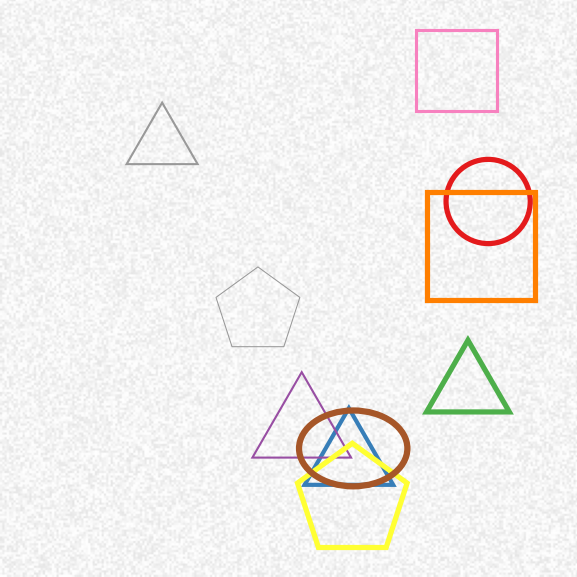[{"shape": "circle", "thickness": 2.5, "radius": 0.36, "center": [0.845, 0.65]}, {"shape": "triangle", "thickness": 2, "radius": 0.44, "center": [0.604, 0.204]}, {"shape": "triangle", "thickness": 2.5, "radius": 0.41, "center": [0.81, 0.327]}, {"shape": "triangle", "thickness": 1, "radius": 0.49, "center": [0.522, 0.256]}, {"shape": "square", "thickness": 2.5, "radius": 0.47, "center": [0.833, 0.573]}, {"shape": "pentagon", "thickness": 2.5, "radius": 0.5, "center": [0.61, 0.132]}, {"shape": "oval", "thickness": 3, "radius": 0.47, "center": [0.612, 0.223]}, {"shape": "square", "thickness": 1.5, "radius": 0.35, "center": [0.79, 0.878]}, {"shape": "pentagon", "thickness": 0.5, "radius": 0.38, "center": [0.447, 0.461]}, {"shape": "triangle", "thickness": 1, "radius": 0.35, "center": [0.281, 0.75]}]